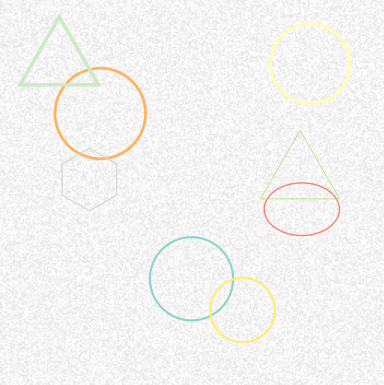[{"shape": "circle", "thickness": 1.5, "radius": 0.54, "center": [0.497, 0.276]}, {"shape": "circle", "thickness": 2, "radius": 0.51, "center": [0.806, 0.835]}, {"shape": "oval", "thickness": 1, "radius": 0.49, "center": [0.784, 0.457]}, {"shape": "circle", "thickness": 2, "radius": 0.59, "center": [0.261, 0.705]}, {"shape": "triangle", "thickness": 0.5, "radius": 0.59, "center": [0.779, 0.543]}, {"shape": "hexagon", "thickness": 1, "radius": 0.41, "center": [0.232, 0.534]}, {"shape": "triangle", "thickness": 2.5, "radius": 0.59, "center": [0.154, 0.838]}, {"shape": "circle", "thickness": 1.5, "radius": 0.42, "center": [0.63, 0.194]}]